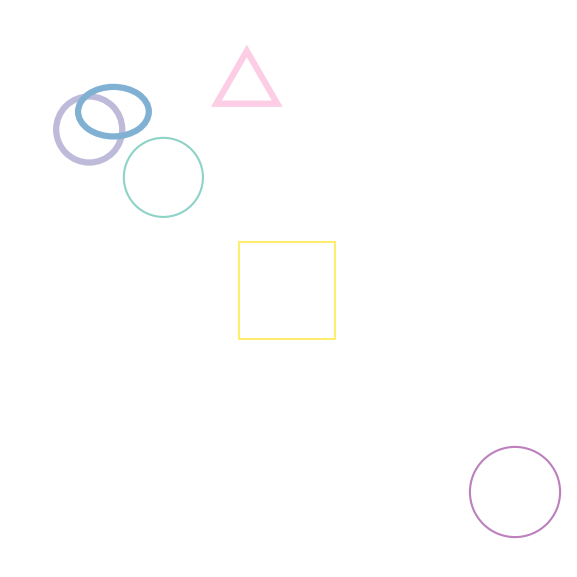[{"shape": "circle", "thickness": 1, "radius": 0.34, "center": [0.283, 0.692]}, {"shape": "circle", "thickness": 3, "radius": 0.29, "center": [0.154, 0.775]}, {"shape": "oval", "thickness": 3, "radius": 0.31, "center": [0.196, 0.806]}, {"shape": "triangle", "thickness": 3, "radius": 0.3, "center": [0.427, 0.85]}, {"shape": "circle", "thickness": 1, "radius": 0.39, "center": [0.892, 0.147]}, {"shape": "square", "thickness": 1, "radius": 0.42, "center": [0.497, 0.496]}]